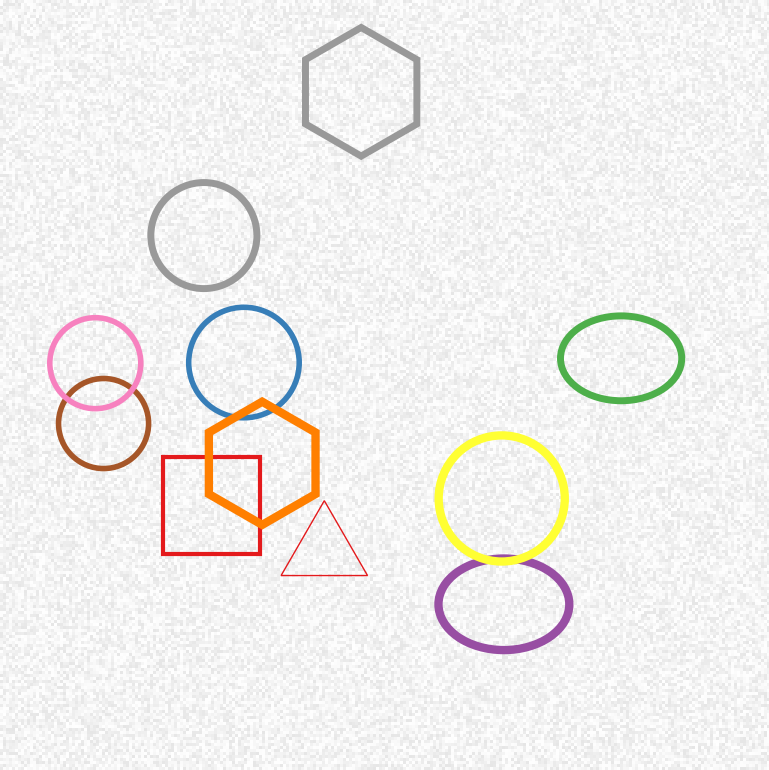[{"shape": "square", "thickness": 1.5, "radius": 0.31, "center": [0.274, 0.343]}, {"shape": "triangle", "thickness": 0.5, "radius": 0.32, "center": [0.421, 0.285]}, {"shape": "circle", "thickness": 2, "radius": 0.36, "center": [0.317, 0.529]}, {"shape": "oval", "thickness": 2.5, "radius": 0.39, "center": [0.807, 0.535]}, {"shape": "oval", "thickness": 3, "radius": 0.42, "center": [0.654, 0.215]}, {"shape": "hexagon", "thickness": 3, "radius": 0.4, "center": [0.341, 0.398]}, {"shape": "circle", "thickness": 3, "radius": 0.41, "center": [0.652, 0.353]}, {"shape": "circle", "thickness": 2, "radius": 0.29, "center": [0.134, 0.45]}, {"shape": "circle", "thickness": 2, "radius": 0.3, "center": [0.124, 0.528]}, {"shape": "hexagon", "thickness": 2.5, "radius": 0.42, "center": [0.469, 0.881]}, {"shape": "circle", "thickness": 2.5, "radius": 0.34, "center": [0.265, 0.694]}]